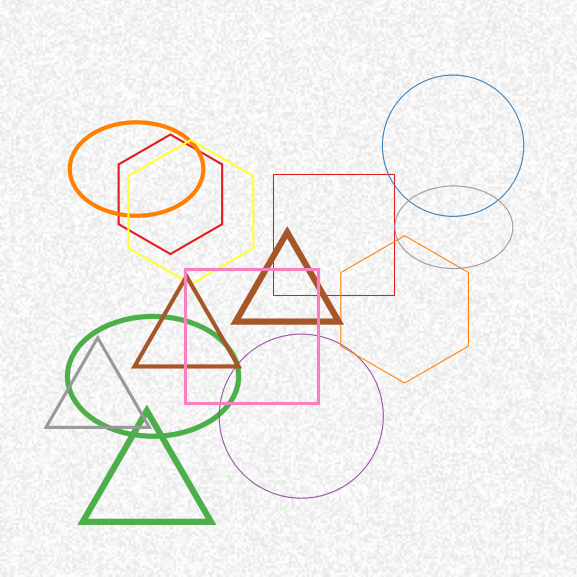[{"shape": "hexagon", "thickness": 1, "radius": 0.52, "center": [0.295, 0.663]}, {"shape": "square", "thickness": 0.5, "radius": 0.53, "center": [0.577, 0.593]}, {"shape": "circle", "thickness": 0.5, "radius": 0.61, "center": [0.785, 0.747]}, {"shape": "oval", "thickness": 2.5, "radius": 0.74, "center": [0.265, 0.348]}, {"shape": "triangle", "thickness": 3, "radius": 0.64, "center": [0.254, 0.16]}, {"shape": "circle", "thickness": 0.5, "radius": 0.71, "center": [0.522, 0.279]}, {"shape": "hexagon", "thickness": 0.5, "radius": 0.64, "center": [0.701, 0.463]}, {"shape": "oval", "thickness": 2, "radius": 0.58, "center": [0.236, 0.706]}, {"shape": "hexagon", "thickness": 1, "radius": 0.62, "center": [0.33, 0.632]}, {"shape": "triangle", "thickness": 3, "radius": 0.52, "center": [0.497, 0.494]}, {"shape": "triangle", "thickness": 2, "radius": 0.52, "center": [0.323, 0.417]}, {"shape": "square", "thickness": 1.5, "radius": 0.58, "center": [0.435, 0.417]}, {"shape": "triangle", "thickness": 1.5, "radius": 0.52, "center": [0.169, 0.311]}, {"shape": "oval", "thickness": 0.5, "radius": 0.51, "center": [0.786, 0.606]}]